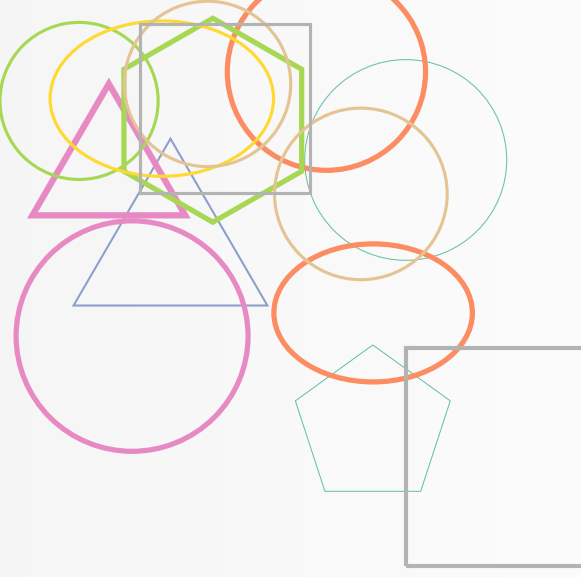[{"shape": "circle", "thickness": 0.5, "radius": 0.87, "center": [0.698, 0.722]}, {"shape": "pentagon", "thickness": 0.5, "radius": 0.7, "center": [0.641, 0.262]}, {"shape": "circle", "thickness": 2.5, "radius": 0.85, "center": [0.562, 0.875]}, {"shape": "oval", "thickness": 2.5, "radius": 0.85, "center": [0.642, 0.457]}, {"shape": "triangle", "thickness": 1, "radius": 0.96, "center": [0.293, 0.566]}, {"shape": "triangle", "thickness": 3, "radius": 0.76, "center": [0.187, 0.702]}, {"shape": "circle", "thickness": 2.5, "radius": 1.0, "center": [0.227, 0.417]}, {"shape": "hexagon", "thickness": 2.5, "radius": 0.88, "center": [0.366, 0.791]}, {"shape": "circle", "thickness": 1.5, "radius": 0.68, "center": [0.136, 0.824]}, {"shape": "oval", "thickness": 1.5, "radius": 0.96, "center": [0.278, 0.828]}, {"shape": "circle", "thickness": 1.5, "radius": 0.74, "center": [0.621, 0.663]}, {"shape": "circle", "thickness": 1.5, "radius": 0.72, "center": [0.357, 0.854]}, {"shape": "square", "thickness": 1.5, "radius": 0.73, "center": [0.386, 0.811]}, {"shape": "square", "thickness": 2, "radius": 0.94, "center": [0.887, 0.208]}]